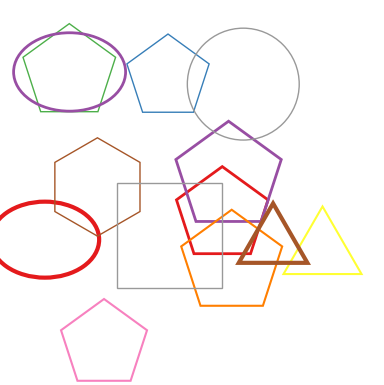[{"shape": "oval", "thickness": 3, "radius": 0.7, "center": [0.117, 0.378]}, {"shape": "pentagon", "thickness": 2, "radius": 0.63, "center": [0.577, 0.442]}, {"shape": "pentagon", "thickness": 1, "radius": 0.56, "center": [0.436, 0.799]}, {"shape": "pentagon", "thickness": 1, "radius": 0.63, "center": [0.18, 0.812]}, {"shape": "oval", "thickness": 2, "radius": 0.73, "center": [0.181, 0.813]}, {"shape": "pentagon", "thickness": 2, "radius": 0.72, "center": [0.594, 0.541]}, {"shape": "pentagon", "thickness": 1.5, "radius": 0.69, "center": [0.602, 0.317]}, {"shape": "triangle", "thickness": 1.5, "radius": 0.59, "center": [0.838, 0.347]}, {"shape": "hexagon", "thickness": 1, "radius": 0.64, "center": [0.253, 0.514]}, {"shape": "triangle", "thickness": 3, "radius": 0.51, "center": [0.709, 0.369]}, {"shape": "pentagon", "thickness": 1.5, "radius": 0.59, "center": [0.27, 0.106]}, {"shape": "circle", "thickness": 1, "radius": 0.73, "center": [0.632, 0.782]}, {"shape": "square", "thickness": 1, "radius": 0.68, "center": [0.44, 0.389]}]